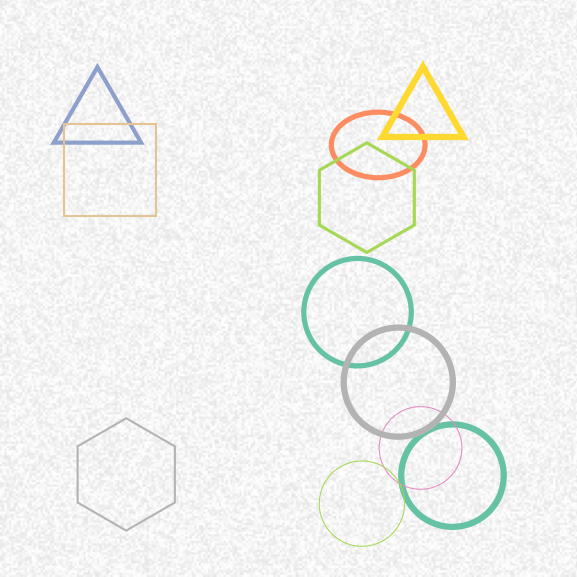[{"shape": "circle", "thickness": 3, "radius": 0.44, "center": [0.784, 0.176]}, {"shape": "circle", "thickness": 2.5, "radius": 0.47, "center": [0.619, 0.459]}, {"shape": "oval", "thickness": 2.5, "radius": 0.41, "center": [0.655, 0.748]}, {"shape": "triangle", "thickness": 2, "radius": 0.44, "center": [0.169, 0.796]}, {"shape": "circle", "thickness": 0.5, "radius": 0.36, "center": [0.728, 0.223]}, {"shape": "circle", "thickness": 0.5, "radius": 0.37, "center": [0.627, 0.127]}, {"shape": "hexagon", "thickness": 1.5, "radius": 0.47, "center": [0.635, 0.657]}, {"shape": "triangle", "thickness": 3, "radius": 0.41, "center": [0.732, 0.803]}, {"shape": "square", "thickness": 1, "radius": 0.4, "center": [0.191, 0.704]}, {"shape": "circle", "thickness": 3, "radius": 0.47, "center": [0.69, 0.337]}, {"shape": "hexagon", "thickness": 1, "radius": 0.49, "center": [0.219, 0.178]}]